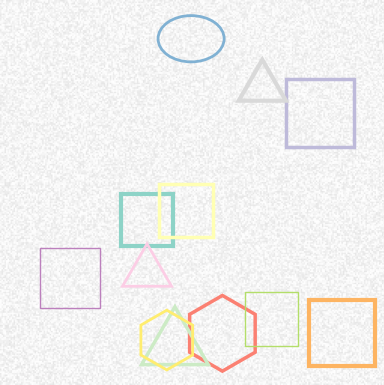[{"shape": "square", "thickness": 3, "radius": 0.34, "center": [0.382, 0.428]}, {"shape": "square", "thickness": 2.5, "radius": 0.35, "center": [0.482, 0.453]}, {"shape": "square", "thickness": 2.5, "radius": 0.44, "center": [0.831, 0.706]}, {"shape": "hexagon", "thickness": 2.5, "radius": 0.49, "center": [0.578, 0.134]}, {"shape": "oval", "thickness": 2, "radius": 0.43, "center": [0.496, 0.899]}, {"shape": "square", "thickness": 3, "radius": 0.43, "center": [0.889, 0.135]}, {"shape": "square", "thickness": 1, "radius": 0.35, "center": [0.705, 0.172]}, {"shape": "triangle", "thickness": 2, "radius": 0.37, "center": [0.382, 0.293]}, {"shape": "triangle", "thickness": 3, "radius": 0.35, "center": [0.681, 0.774]}, {"shape": "square", "thickness": 1, "radius": 0.39, "center": [0.181, 0.278]}, {"shape": "triangle", "thickness": 2.5, "radius": 0.5, "center": [0.454, 0.103]}, {"shape": "hexagon", "thickness": 2, "radius": 0.39, "center": [0.433, 0.117]}]